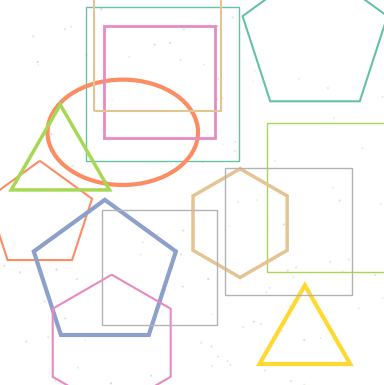[{"shape": "pentagon", "thickness": 1.5, "radius": 0.99, "center": [0.818, 0.897]}, {"shape": "square", "thickness": 1, "radius": 0.99, "center": [0.422, 0.782]}, {"shape": "oval", "thickness": 3, "radius": 0.98, "center": [0.319, 0.656]}, {"shape": "pentagon", "thickness": 1.5, "radius": 0.71, "center": [0.103, 0.44]}, {"shape": "pentagon", "thickness": 3, "radius": 0.97, "center": [0.272, 0.287]}, {"shape": "hexagon", "thickness": 1.5, "radius": 0.88, "center": [0.29, 0.11]}, {"shape": "square", "thickness": 2, "radius": 0.72, "center": [0.414, 0.787]}, {"shape": "triangle", "thickness": 2.5, "radius": 0.74, "center": [0.157, 0.58]}, {"shape": "square", "thickness": 1, "radius": 0.97, "center": [0.887, 0.487]}, {"shape": "triangle", "thickness": 3, "radius": 0.68, "center": [0.792, 0.123]}, {"shape": "square", "thickness": 1.5, "radius": 0.82, "center": [0.409, 0.877]}, {"shape": "hexagon", "thickness": 2.5, "radius": 0.71, "center": [0.624, 0.42]}, {"shape": "square", "thickness": 1, "radius": 0.75, "center": [0.415, 0.305]}, {"shape": "square", "thickness": 1, "radius": 0.83, "center": [0.749, 0.399]}]